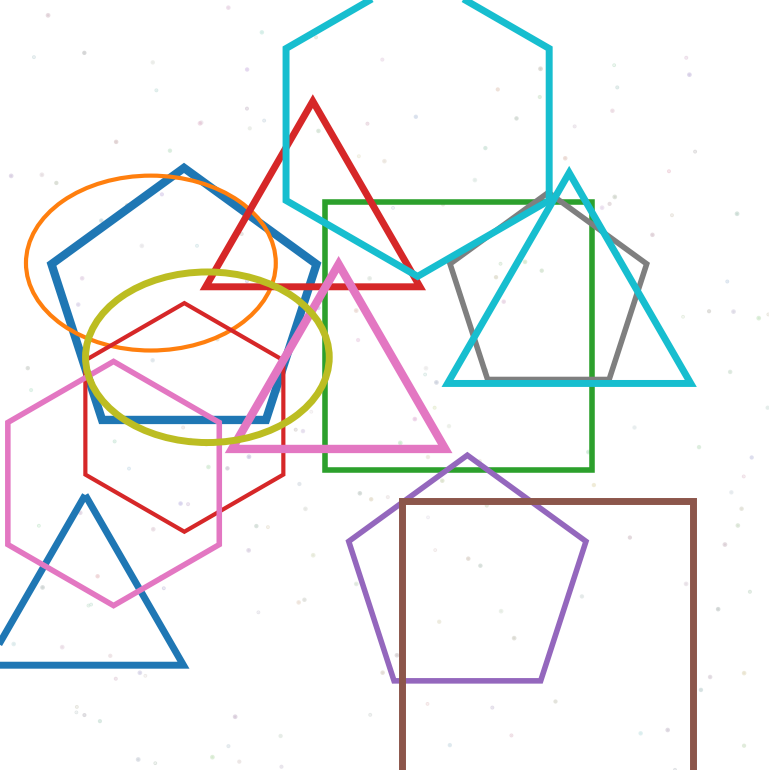[{"shape": "pentagon", "thickness": 3, "radius": 0.9, "center": [0.239, 0.601]}, {"shape": "triangle", "thickness": 2.5, "radius": 0.74, "center": [0.111, 0.21]}, {"shape": "oval", "thickness": 1.5, "radius": 0.81, "center": [0.196, 0.658]}, {"shape": "square", "thickness": 2, "radius": 0.87, "center": [0.595, 0.564]}, {"shape": "triangle", "thickness": 2.5, "radius": 0.8, "center": [0.406, 0.708]}, {"shape": "hexagon", "thickness": 1.5, "radius": 0.74, "center": [0.239, 0.458]}, {"shape": "pentagon", "thickness": 2, "radius": 0.81, "center": [0.607, 0.247]}, {"shape": "square", "thickness": 2.5, "radius": 0.95, "center": [0.711, 0.16]}, {"shape": "hexagon", "thickness": 2, "radius": 0.79, "center": [0.147, 0.372]}, {"shape": "triangle", "thickness": 3, "radius": 0.8, "center": [0.44, 0.497]}, {"shape": "pentagon", "thickness": 2, "radius": 0.67, "center": [0.712, 0.616]}, {"shape": "oval", "thickness": 2.5, "radius": 0.79, "center": [0.269, 0.536]}, {"shape": "hexagon", "thickness": 2.5, "radius": 0.99, "center": [0.542, 0.838]}, {"shape": "triangle", "thickness": 2.5, "radius": 0.91, "center": [0.739, 0.593]}]